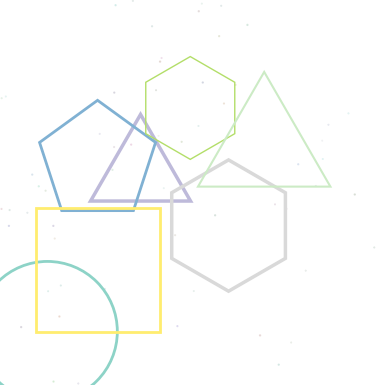[{"shape": "circle", "thickness": 2, "radius": 0.91, "center": [0.123, 0.139]}, {"shape": "triangle", "thickness": 2.5, "radius": 0.75, "center": [0.365, 0.553]}, {"shape": "pentagon", "thickness": 2, "radius": 0.79, "center": [0.253, 0.581]}, {"shape": "hexagon", "thickness": 1, "radius": 0.67, "center": [0.494, 0.72]}, {"shape": "hexagon", "thickness": 2.5, "radius": 0.85, "center": [0.594, 0.414]}, {"shape": "triangle", "thickness": 1.5, "radius": 0.99, "center": [0.686, 0.615]}, {"shape": "square", "thickness": 2, "radius": 0.8, "center": [0.255, 0.3]}]